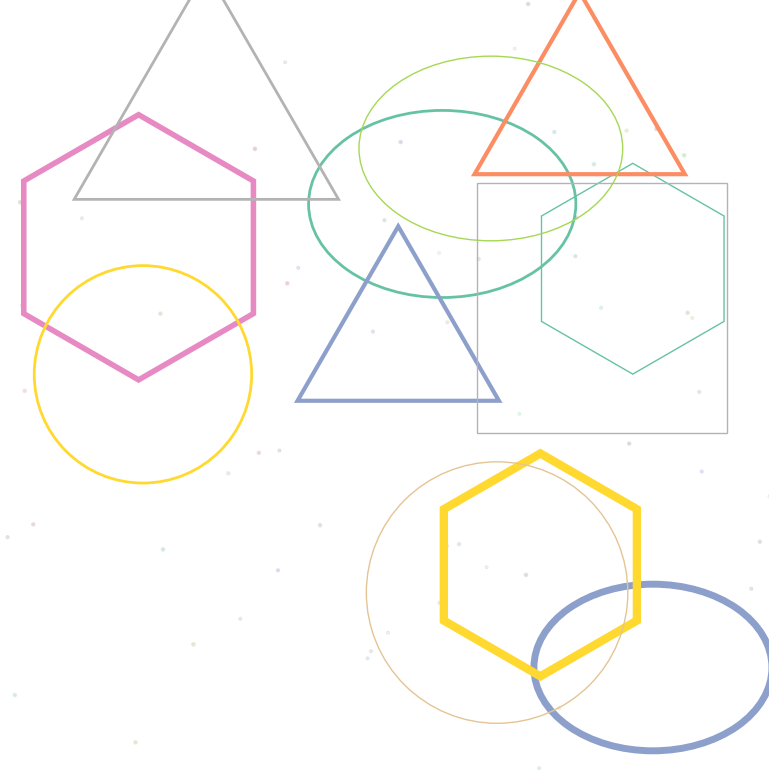[{"shape": "hexagon", "thickness": 0.5, "radius": 0.68, "center": [0.822, 0.651]}, {"shape": "oval", "thickness": 1, "radius": 0.87, "center": [0.574, 0.735]}, {"shape": "triangle", "thickness": 1.5, "radius": 0.79, "center": [0.753, 0.853]}, {"shape": "oval", "thickness": 2.5, "radius": 0.77, "center": [0.848, 0.133]}, {"shape": "triangle", "thickness": 1.5, "radius": 0.76, "center": [0.517, 0.555]}, {"shape": "hexagon", "thickness": 2, "radius": 0.86, "center": [0.18, 0.679]}, {"shape": "oval", "thickness": 0.5, "radius": 0.86, "center": [0.637, 0.807]}, {"shape": "circle", "thickness": 1, "radius": 0.71, "center": [0.186, 0.514]}, {"shape": "hexagon", "thickness": 3, "radius": 0.72, "center": [0.702, 0.266]}, {"shape": "circle", "thickness": 0.5, "radius": 0.85, "center": [0.646, 0.23]}, {"shape": "triangle", "thickness": 1, "radius": 0.99, "center": [0.268, 0.84]}, {"shape": "square", "thickness": 0.5, "radius": 0.81, "center": [0.782, 0.6]}]